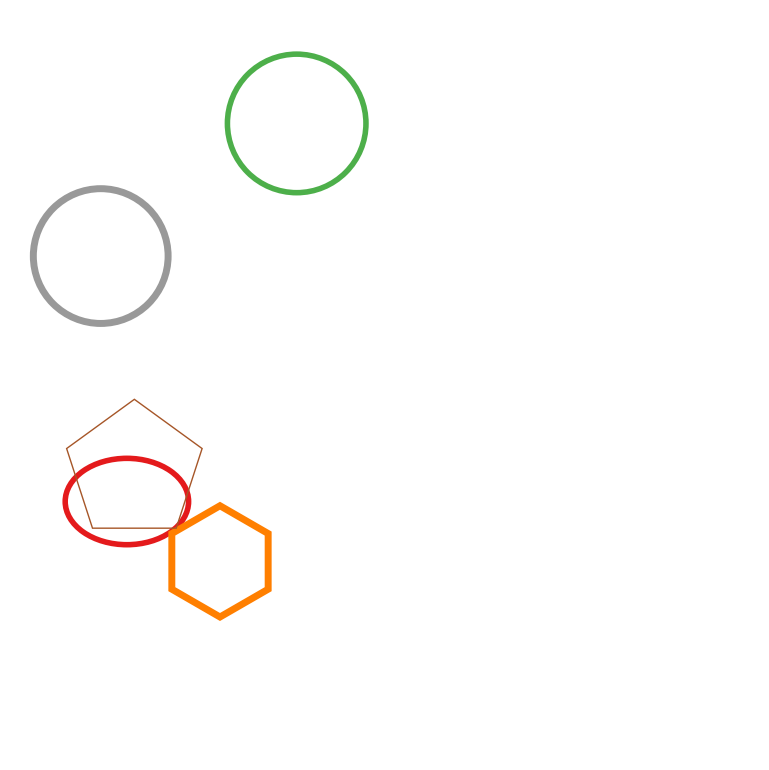[{"shape": "oval", "thickness": 2, "radius": 0.4, "center": [0.165, 0.349]}, {"shape": "circle", "thickness": 2, "radius": 0.45, "center": [0.385, 0.84]}, {"shape": "hexagon", "thickness": 2.5, "radius": 0.36, "center": [0.286, 0.271]}, {"shape": "pentagon", "thickness": 0.5, "radius": 0.46, "center": [0.174, 0.389]}, {"shape": "circle", "thickness": 2.5, "radius": 0.44, "center": [0.131, 0.667]}]